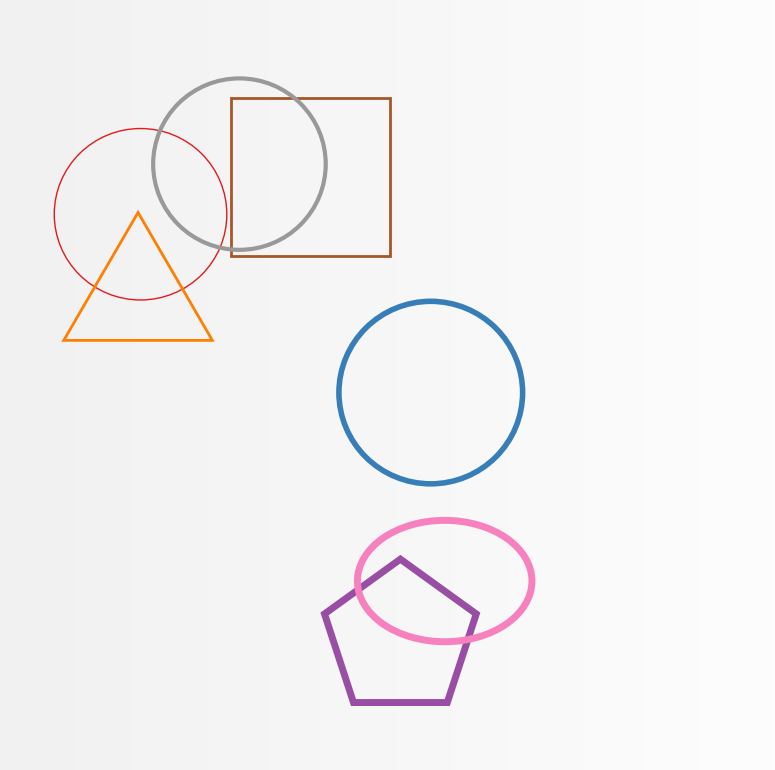[{"shape": "circle", "thickness": 0.5, "radius": 0.56, "center": [0.181, 0.722]}, {"shape": "circle", "thickness": 2, "radius": 0.59, "center": [0.556, 0.49]}, {"shape": "pentagon", "thickness": 2.5, "radius": 0.51, "center": [0.517, 0.171]}, {"shape": "triangle", "thickness": 1, "radius": 0.55, "center": [0.178, 0.613]}, {"shape": "square", "thickness": 1, "radius": 0.51, "center": [0.401, 0.77]}, {"shape": "oval", "thickness": 2.5, "radius": 0.56, "center": [0.574, 0.245]}, {"shape": "circle", "thickness": 1.5, "radius": 0.56, "center": [0.309, 0.787]}]